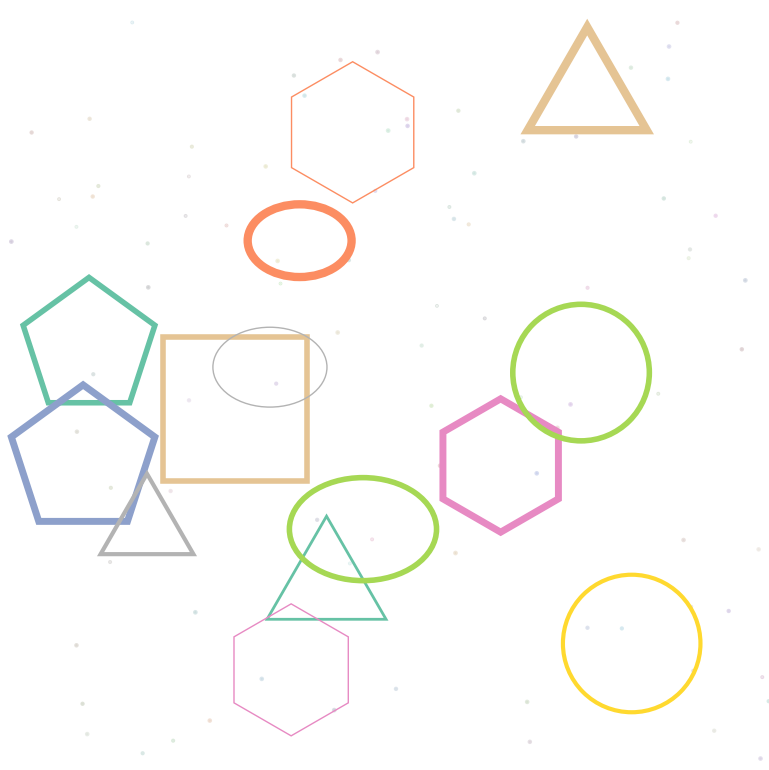[{"shape": "pentagon", "thickness": 2, "radius": 0.45, "center": [0.116, 0.55]}, {"shape": "triangle", "thickness": 1, "radius": 0.45, "center": [0.424, 0.24]}, {"shape": "hexagon", "thickness": 0.5, "radius": 0.46, "center": [0.458, 0.828]}, {"shape": "oval", "thickness": 3, "radius": 0.34, "center": [0.389, 0.687]}, {"shape": "pentagon", "thickness": 2.5, "radius": 0.49, "center": [0.108, 0.402]}, {"shape": "hexagon", "thickness": 2.5, "radius": 0.43, "center": [0.65, 0.395]}, {"shape": "hexagon", "thickness": 0.5, "radius": 0.43, "center": [0.378, 0.13]}, {"shape": "circle", "thickness": 2, "radius": 0.44, "center": [0.755, 0.516]}, {"shape": "oval", "thickness": 2, "radius": 0.48, "center": [0.471, 0.313]}, {"shape": "circle", "thickness": 1.5, "radius": 0.45, "center": [0.82, 0.164]}, {"shape": "triangle", "thickness": 3, "radius": 0.45, "center": [0.763, 0.876]}, {"shape": "square", "thickness": 2, "radius": 0.47, "center": [0.305, 0.469]}, {"shape": "triangle", "thickness": 1.5, "radius": 0.35, "center": [0.191, 0.315]}, {"shape": "oval", "thickness": 0.5, "radius": 0.37, "center": [0.351, 0.523]}]